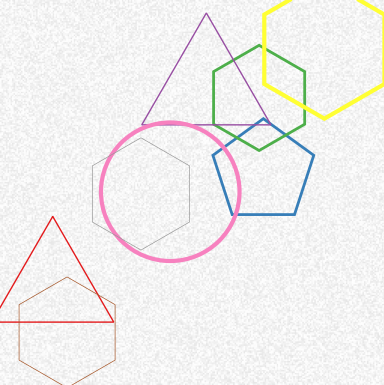[{"shape": "triangle", "thickness": 1, "radius": 0.92, "center": [0.137, 0.255]}, {"shape": "pentagon", "thickness": 2, "radius": 0.69, "center": [0.684, 0.554]}, {"shape": "hexagon", "thickness": 2, "radius": 0.68, "center": [0.673, 0.746]}, {"shape": "triangle", "thickness": 1, "radius": 0.97, "center": [0.536, 0.773]}, {"shape": "hexagon", "thickness": 3, "radius": 0.9, "center": [0.843, 0.872]}, {"shape": "hexagon", "thickness": 0.5, "radius": 0.72, "center": [0.174, 0.137]}, {"shape": "circle", "thickness": 3, "radius": 0.9, "center": [0.442, 0.502]}, {"shape": "hexagon", "thickness": 0.5, "radius": 0.73, "center": [0.366, 0.496]}]